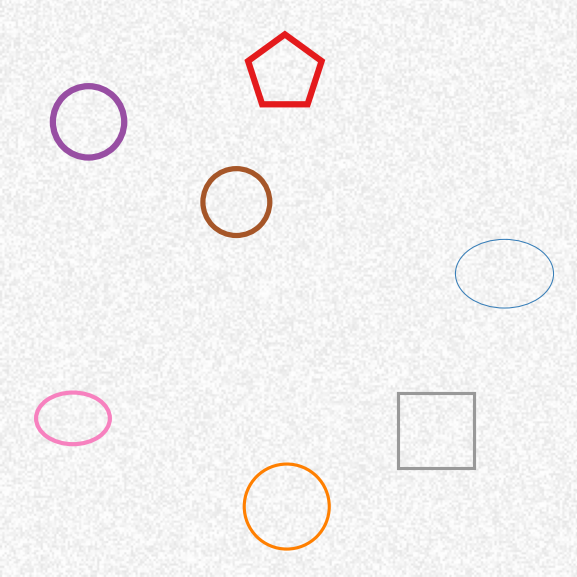[{"shape": "pentagon", "thickness": 3, "radius": 0.33, "center": [0.493, 0.873]}, {"shape": "oval", "thickness": 0.5, "radius": 0.42, "center": [0.874, 0.525]}, {"shape": "circle", "thickness": 3, "radius": 0.31, "center": [0.153, 0.788]}, {"shape": "circle", "thickness": 1.5, "radius": 0.37, "center": [0.497, 0.122]}, {"shape": "circle", "thickness": 2.5, "radius": 0.29, "center": [0.409, 0.649]}, {"shape": "oval", "thickness": 2, "radius": 0.32, "center": [0.126, 0.275]}, {"shape": "square", "thickness": 1.5, "radius": 0.33, "center": [0.755, 0.253]}]